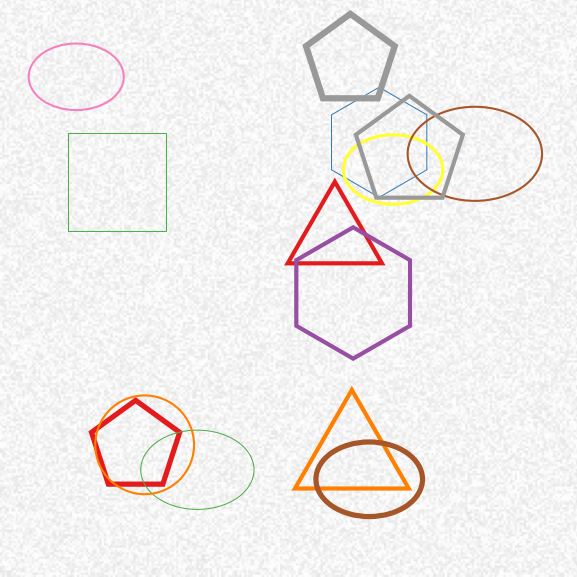[{"shape": "triangle", "thickness": 2, "radius": 0.47, "center": [0.58, 0.59]}, {"shape": "pentagon", "thickness": 2.5, "radius": 0.4, "center": [0.235, 0.226]}, {"shape": "hexagon", "thickness": 0.5, "radius": 0.48, "center": [0.657, 0.753]}, {"shape": "square", "thickness": 0.5, "radius": 0.42, "center": [0.203, 0.684]}, {"shape": "oval", "thickness": 0.5, "radius": 0.49, "center": [0.342, 0.186]}, {"shape": "hexagon", "thickness": 2, "radius": 0.57, "center": [0.612, 0.492]}, {"shape": "triangle", "thickness": 2, "radius": 0.57, "center": [0.609, 0.21]}, {"shape": "circle", "thickness": 1, "radius": 0.43, "center": [0.25, 0.229]}, {"shape": "oval", "thickness": 1.5, "radius": 0.43, "center": [0.681, 0.706]}, {"shape": "oval", "thickness": 2.5, "radius": 0.46, "center": [0.639, 0.169]}, {"shape": "oval", "thickness": 1, "radius": 0.58, "center": [0.822, 0.733]}, {"shape": "oval", "thickness": 1, "radius": 0.41, "center": [0.132, 0.866]}, {"shape": "pentagon", "thickness": 2, "radius": 0.49, "center": [0.709, 0.736]}, {"shape": "pentagon", "thickness": 3, "radius": 0.4, "center": [0.607, 0.894]}]